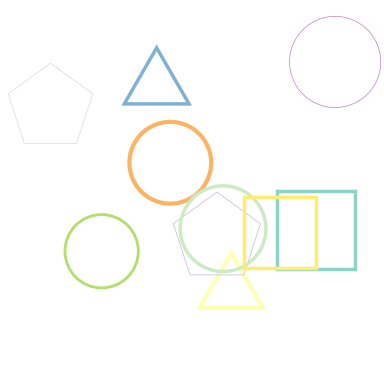[{"shape": "square", "thickness": 2.5, "radius": 0.51, "center": [0.821, 0.402]}, {"shape": "triangle", "thickness": 3, "radius": 0.48, "center": [0.6, 0.248]}, {"shape": "pentagon", "thickness": 0.5, "radius": 0.59, "center": [0.563, 0.382]}, {"shape": "triangle", "thickness": 2.5, "radius": 0.49, "center": [0.407, 0.779]}, {"shape": "circle", "thickness": 3, "radius": 0.53, "center": [0.442, 0.577]}, {"shape": "circle", "thickness": 2, "radius": 0.48, "center": [0.264, 0.347]}, {"shape": "pentagon", "thickness": 0.5, "radius": 0.58, "center": [0.131, 0.721]}, {"shape": "circle", "thickness": 0.5, "radius": 0.59, "center": [0.871, 0.839]}, {"shape": "circle", "thickness": 2.5, "radius": 0.56, "center": [0.579, 0.406]}, {"shape": "square", "thickness": 2.5, "radius": 0.46, "center": [0.728, 0.396]}]